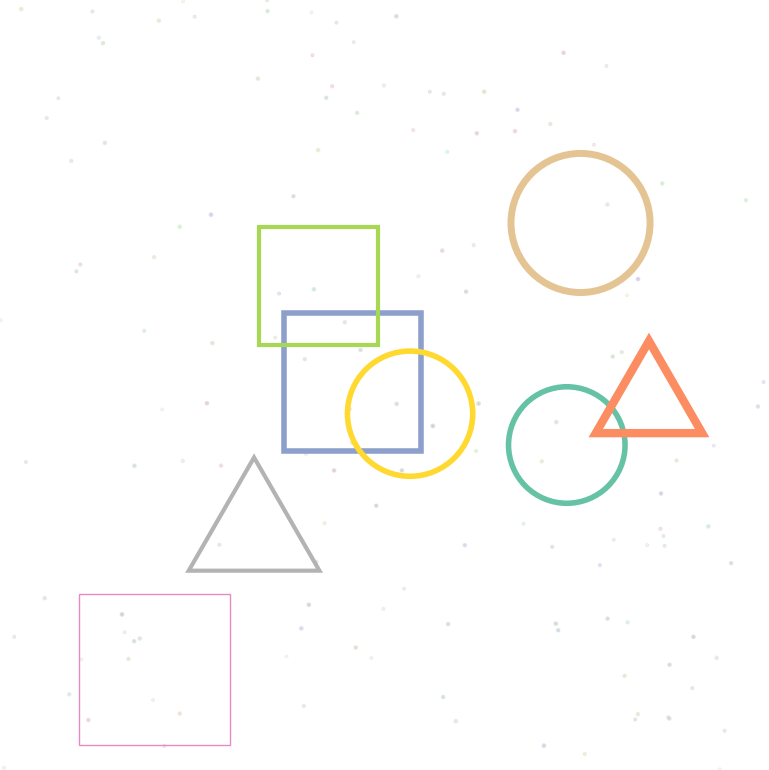[{"shape": "circle", "thickness": 2, "radius": 0.38, "center": [0.736, 0.422]}, {"shape": "triangle", "thickness": 3, "radius": 0.4, "center": [0.843, 0.477]}, {"shape": "square", "thickness": 2, "radius": 0.45, "center": [0.458, 0.504]}, {"shape": "square", "thickness": 0.5, "radius": 0.49, "center": [0.201, 0.13]}, {"shape": "square", "thickness": 1.5, "radius": 0.38, "center": [0.413, 0.629]}, {"shape": "circle", "thickness": 2, "radius": 0.41, "center": [0.533, 0.463]}, {"shape": "circle", "thickness": 2.5, "radius": 0.45, "center": [0.754, 0.71]}, {"shape": "triangle", "thickness": 1.5, "radius": 0.49, "center": [0.33, 0.308]}]